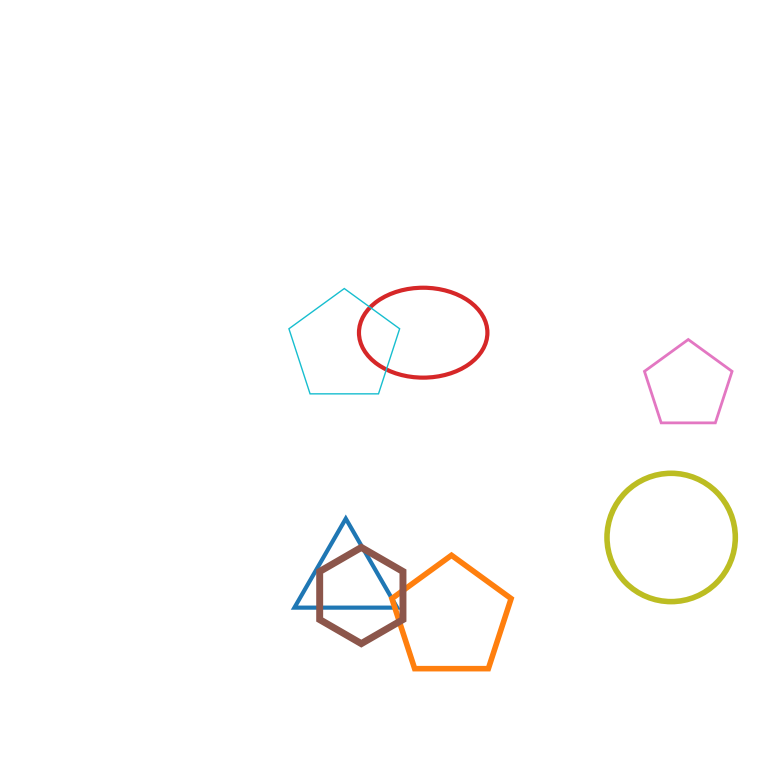[{"shape": "triangle", "thickness": 1.5, "radius": 0.39, "center": [0.449, 0.249]}, {"shape": "pentagon", "thickness": 2, "radius": 0.41, "center": [0.586, 0.197]}, {"shape": "oval", "thickness": 1.5, "radius": 0.42, "center": [0.55, 0.568]}, {"shape": "hexagon", "thickness": 2.5, "radius": 0.31, "center": [0.469, 0.227]}, {"shape": "pentagon", "thickness": 1, "radius": 0.3, "center": [0.894, 0.499]}, {"shape": "circle", "thickness": 2, "radius": 0.42, "center": [0.872, 0.302]}, {"shape": "pentagon", "thickness": 0.5, "radius": 0.38, "center": [0.447, 0.55]}]